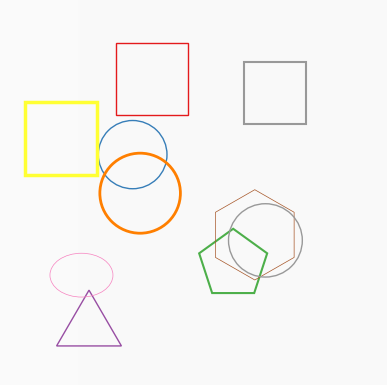[{"shape": "square", "thickness": 1, "radius": 0.47, "center": [0.392, 0.794]}, {"shape": "circle", "thickness": 1, "radius": 0.44, "center": [0.342, 0.598]}, {"shape": "pentagon", "thickness": 1.5, "radius": 0.46, "center": [0.602, 0.313]}, {"shape": "triangle", "thickness": 1, "radius": 0.48, "center": [0.23, 0.15]}, {"shape": "circle", "thickness": 2, "radius": 0.52, "center": [0.362, 0.498]}, {"shape": "square", "thickness": 2.5, "radius": 0.47, "center": [0.157, 0.64]}, {"shape": "hexagon", "thickness": 0.5, "radius": 0.59, "center": [0.658, 0.39]}, {"shape": "oval", "thickness": 0.5, "radius": 0.41, "center": [0.21, 0.285]}, {"shape": "circle", "thickness": 1, "radius": 0.48, "center": [0.685, 0.376]}, {"shape": "square", "thickness": 1.5, "radius": 0.4, "center": [0.71, 0.758]}]